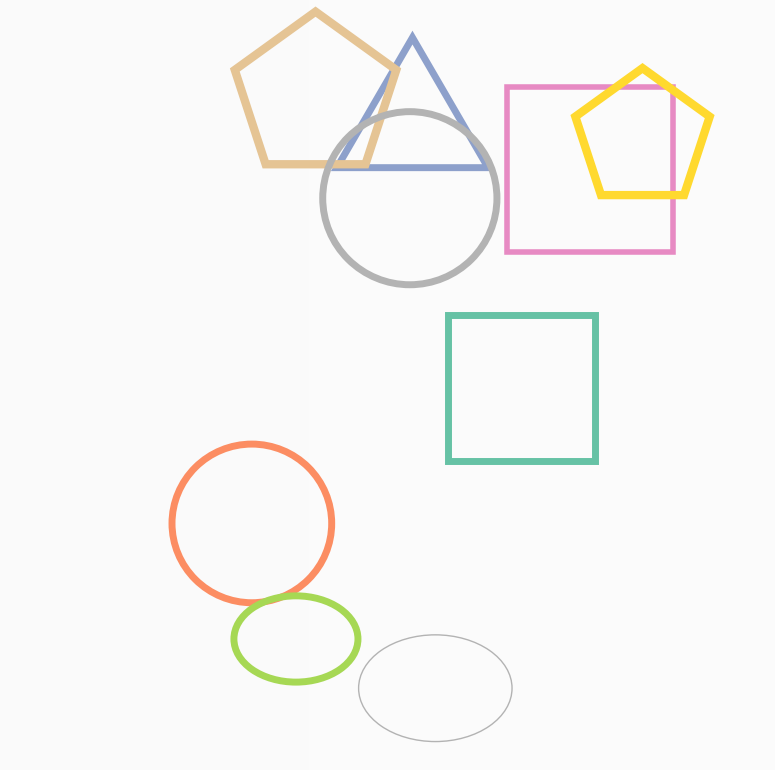[{"shape": "square", "thickness": 2.5, "radius": 0.47, "center": [0.673, 0.496]}, {"shape": "circle", "thickness": 2.5, "radius": 0.52, "center": [0.325, 0.32]}, {"shape": "triangle", "thickness": 2.5, "radius": 0.56, "center": [0.532, 0.839]}, {"shape": "square", "thickness": 2, "radius": 0.53, "center": [0.761, 0.78]}, {"shape": "oval", "thickness": 2.5, "radius": 0.4, "center": [0.382, 0.17]}, {"shape": "pentagon", "thickness": 3, "radius": 0.46, "center": [0.829, 0.82]}, {"shape": "pentagon", "thickness": 3, "radius": 0.55, "center": [0.407, 0.875]}, {"shape": "oval", "thickness": 0.5, "radius": 0.49, "center": [0.562, 0.106]}, {"shape": "circle", "thickness": 2.5, "radius": 0.56, "center": [0.529, 0.743]}]